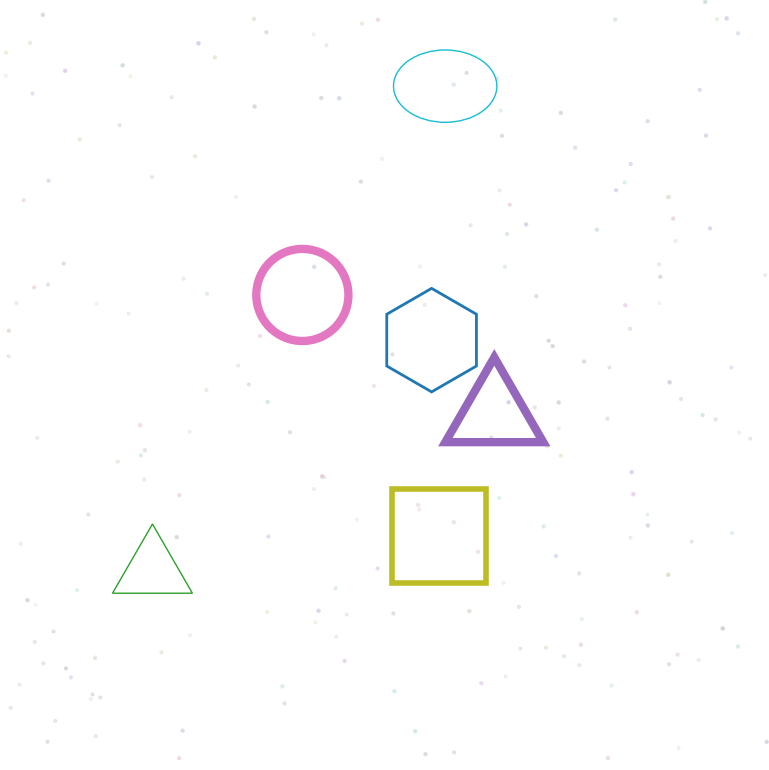[{"shape": "hexagon", "thickness": 1, "radius": 0.34, "center": [0.561, 0.558]}, {"shape": "triangle", "thickness": 0.5, "radius": 0.3, "center": [0.198, 0.26]}, {"shape": "triangle", "thickness": 3, "radius": 0.37, "center": [0.642, 0.462]}, {"shape": "circle", "thickness": 3, "radius": 0.3, "center": [0.393, 0.617]}, {"shape": "square", "thickness": 2, "radius": 0.31, "center": [0.57, 0.304]}, {"shape": "oval", "thickness": 0.5, "radius": 0.34, "center": [0.578, 0.888]}]